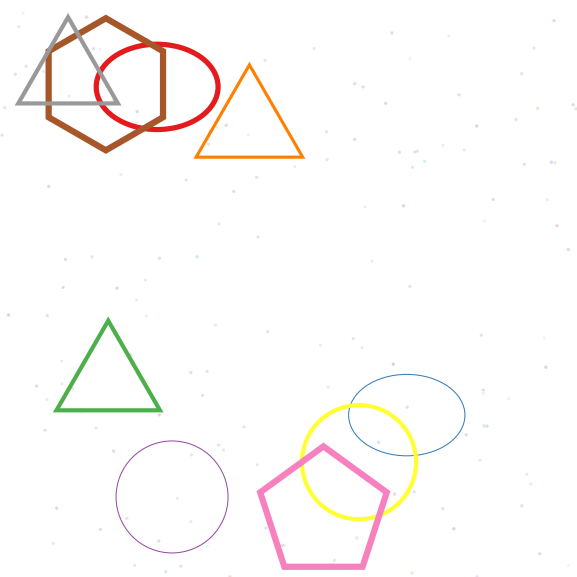[{"shape": "oval", "thickness": 2.5, "radius": 0.53, "center": [0.272, 0.849]}, {"shape": "oval", "thickness": 0.5, "radius": 0.5, "center": [0.704, 0.28]}, {"shape": "triangle", "thickness": 2, "radius": 0.52, "center": [0.187, 0.34]}, {"shape": "circle", "thickness": 0.5, "radius": 0.48, "center": [0.298, 0.139]}, {"shape": "triangle", "thickness": 1.5, "radius": 0.53, "center": [0.432, 0.78]}, {"shape": "circle", "thickness": 2, "radius": 0.49, "center": [0.622, 0.199]}, {"shape": "hexagon", "thickness": 3, "radius": 0.57, "center": [0.183, 0.853]}, {"shape": "pentagon", "thickness": 3, "radius": 0.58, "center": [0.56, 0.111]}, {"shape": "triangle", "thickness": 2, "radius": 0.5, "center": [0.118, 0.87]}]